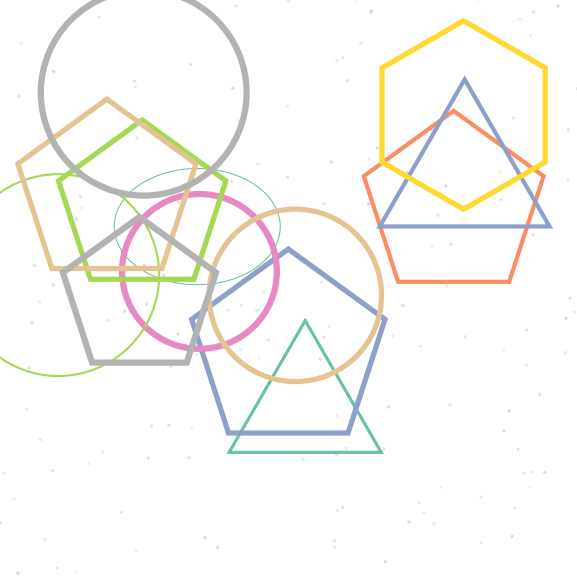[{"shape": "oval", "thickness": 0.5, "radius": 0.72, "center": [0.342, 0.607]}, {"shape": "triangle", "thickness": 1.5, "radius": 0.76, "center": [0.528, 0.292]}, {"shape": "pentagon", "thickness": 2, "radius": 0.82, "center": [0.786, 0.643]}, {"shape": "triangle", "thickness": 2, "radius": 0.85, "center": [0.805, 0.692]}, {"shape": "pentagon", "thickness": 2.5, "radius": 0.88, "center": [0.499, 0.392]}, {"shape": "circle", "thickness": 3, "radius": 0.67, "center": [0.345, 0.529]}, {"shape": "circle", "thickness": 1, "radius": 0.87, "center": [0.101, 0.523]}, {"shape": "pentagon", "thickness": 2.5, "radius": 0.76, "center": [0.246, 0.639]}, {"shape": "hexagon", "thickness": 2.5, "radius": 0.82, "center": [0.803, 0.8]}, {"shape": "pentagon", "thickness": 2.5, "radius": 0.81, "center": [0.185, 0.665]}, {"shape": "circle", "thickness": 2.5, "radius": 0.75, "center": [0.511, 0.488]}, {"shape": "circle", "thickness": 3, "radius": 0.89, "center": [0.249, 0.839]}, {"shape": "pentagon", "thickness": 3, "radius": 0.7, "center": [0.241, 0.484]}]